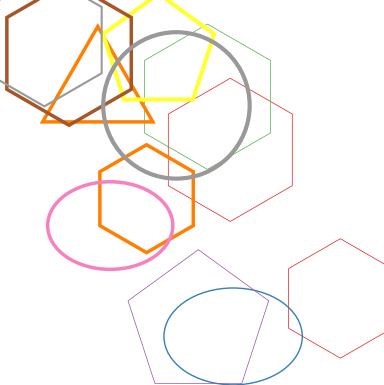[{"shape": "hexagon", "thickness": 0.5, "radius": 0.93, "center": [0.598, 0.611]}, {"shape": "hexagon", "thickness": 0.5, "radius": 0.78, "center": [0.884, 0.225]}, {"shape": "oval", "thickness": 1, "radius": 0.9, "center": [0.606, 0.126]}, {"shape": "hexagon", "thickness": 0.5, "radius": 0.94, "center": [0.539, 0.749]}, {"shape": "pentagon", "thickness": 0.5, "radius": 0.96, "center": [0.515, 0.159]}, {"shape": "triangle", "thickness": 2.5, "radius": 0.83, "center": [0.254, 0.766]}, {"shape": "hexagon", "thickness": 2.5, "radius": 0.7, "center": [0.381, 0.484]}, {"shape": "pentagon", "thickness": 3, "radius": 0.76, "center": [0.412, 0.864]}, {"shape": "hexagon", "thickness": 2.5, "radius": 0.93, "center": [0.179, 0.861]}, {"shape": "oval", "thickness": 2.5, "radius": 0.81, "center": [0.286, 0.414]}, {"shape": "hexagon", "thickness": 1.5, "radius": 0.86, "center": [0.115, 0.896]}, {"shape": "circle", "thickness": 3, "radius": 0.95, "center": [0.458, 0.726]}]